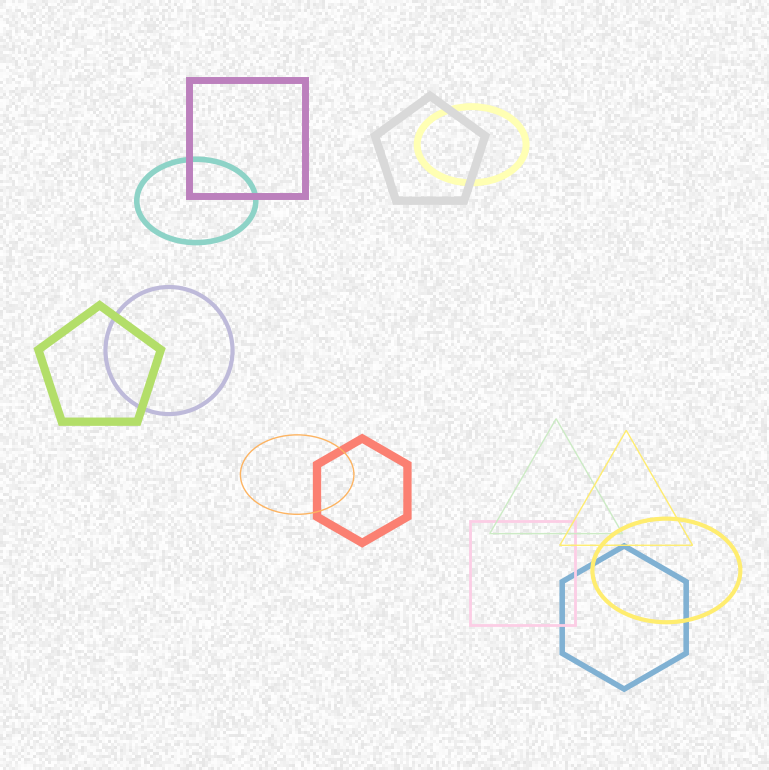[{"shape": "oval", "thickness": 2, "radius": 0.39, "center": [0.255, 0.739]}, {"shape": "oval", "thickness": 2.5, "radius": 0.35, "center": [0.612, 0.812]}, {"shape": "circle", "thickness": 1.5, "radius": 0.41, "center": [0.219, 0.545]}, {"shape": "hexagon", "thickness": 3, "radius": 0.34, "center": [0.47, 0.363]}, {"shape": "hexagon", "thickness": 2, "radius": 0.46, "center": [0.811, 0.198]}, {"shape": "oval", "thickness": 0.5, "radius": 0.37, "center": [0.386, 0.384]}, {"shape": "pentagon", "thickness": 3, "radius": 0.42, "center": [0.129, 0.52]}, {"shape": "square", "thickness": 1, "radius": 0.34, "center": [0.679, 0.256]}, {"shape": "pentagon", "thickness": 3, "radius": 0.38, "center": [0.559, 0.8]}, {"shape": "square", "thickness": 2.5, "radius": 0.38, "center": [0.321, 0.821]}, {"shape": "triangle", "thickness": 0.5, "radius": 0.5, "center": [0.722, 0.357]}, {"shape": "triangle", "thickness": 0.5, "radius": 0.5, "center": [0.813, 0.342]}, {"shape": "oval", "thickness": 1.5, "radius": 0.48, "center": [0.865, 0.259]}]